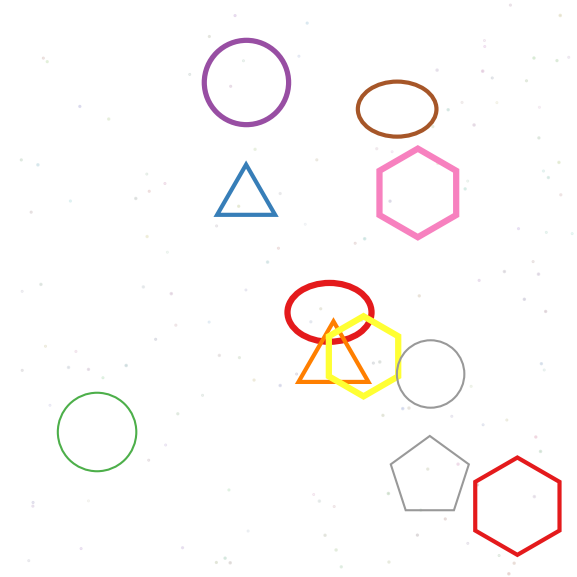[{"shape": "oval", "thickness": 3, "radius": 0.36, "center": [0.571, 0.458]}, {"shape": "hexagon", "thickness": 2, "radius": 0.42, "center": [0.896, 0.123]}, {"shape": "triangle", "thickness": 2, "radius": 0.29, "center": [0.426, 0.656]}, {"shape": "circle", "thickness": 1, "radius": 0.34, "center": [0.168, 0.251]}, {"shape": "circle", "thickness": 2.5, "radius": 0.37, "center": [0.427, 0.856]}, {"shape": "triangle", "thickness": 2, "radius": 0.35, "center": [0.577, 0.373]}, {"shape": "hexagon", "thickness": 3, "radius": 0.35, "center": [0.629, 0.382]}, {"shape": "oval", "thickness": 2, "radius": 0.34, "center": [0.688, 0.81]}, {"shape": "hexagon", "thickness": 3, "radius": 0.38, "center": [0.724, 0.665]}, {"shape": "pentagon", "thickness": 1, "radius": 0.36, "center": [0.744, 0.173]}, {"shape": "circle", "thickness": 1, "radius": 0.29, "center": [0.746, 0.352]}]